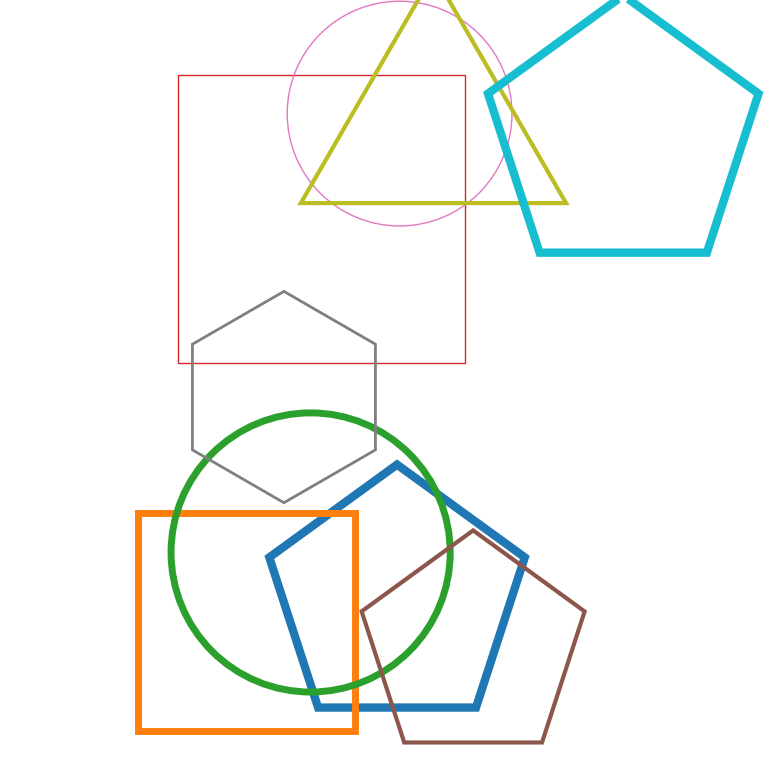[{"shape": "pentagon", "thickness": 3, "radius": 0.87, "center": [0.516, 0.222]}, {"shape": "square", "thickness": 2.5, "radius": 0.71, "center": [0.32, 0.192]}, {"shape": "circle", "thickness": 2.5, "radius": 0.91, "center": [0.403, 0.283]}, {"shape": "square", "thickness": 0.5, "radius": 0.93, "center": [0.417, 0.715]}, {"shape": "pentagon", "thickness": 1.5, "radius": 0.76, "center": [0.614, 0.159]}, {"shape": "circle", "thickness": 0.5, "radius": 0.73, "center": [0.519, 0.852]}, {"shape": "hexagon", "thickness": 1, "radius": 0.69, "center": [0.369, 0.484]}, {"shape": "triangle", "thickness": 1.5, "radius": 0.99, "center": [0.563, 0.836]}, {"shape": "pentagon", "thickness": 3, "radius": 0.92, "center": [0.809, 0.821]}]